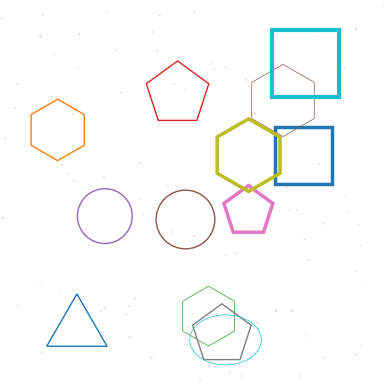[{"shape": "triangle", "thickness": 1, "radius": 0.45, "center": [0.2, 0.146]}, {"shape": "square", "thickness": 2.5, "radius": 0.37, "center": [0.787, 0.597]}, {"shape": "hexagon", "thickness": 1, "radius": 0.4, "center": [0.15, 0.663]}, {"shape": "hexagon", "thickness": 0.5, "radius": 0.39, "center": [0.542, 0.179]}, {"shape": "pentagon", "thickness": 1, "radius": 0.43, "center": [0.461, 0.756]}, {"shape": "circle", "thickness": 1, "radius": 0.36, "center": [0.272, 0.439]}, {"shape": "hexagon", "thickness": 0.5, "radius": 0.47, "center": [0.735, 0.739]}, {"shape": "circle", "thickness": 1, "radius": 0.38, "center": [0.482, 0.43]}, {"shape": "pentagon", "thickness": 2.5, "radius": 0.33, "center": [0.645, 0.451]}, {"shape": "pentagon", "thickness": 1, "radius": 0.4, "center": [0.576, 0.131]}, {"shape": "hexagon", "thickness": 2.5, "radius": 0.47, "center": [0.646, 0.597]}, {"shape": "square", "thickness": 3, "radius": 0.44, "center": [0.794, 0.835]}, {"shape": "oval", "thickness": 0.5, "radius": 0.46, "center": [0.586, 0.117]}]